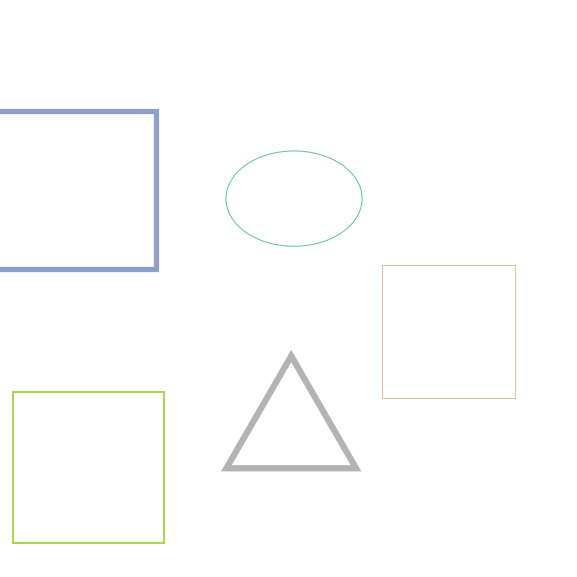[{"shape": "oval", "thickness": 0.5, "radius": 0.59, "center": [0.509, 0.655]}, {"shape": "square", "thickness": 2.5, "radius": 0.68, "center": [0.134, 0.67]}, {"shape": "square", "thickness": 1, "radius": 0.66, "center": [0.153, 0.19]}, {"shape": "square", "thickness": 0.5, "radius": 0.58, "center": [0.777, 0.425]}, {"shape": "triangle", "thickness": 3, "radius": 0.65, "center": [0.504, 0.253]}]